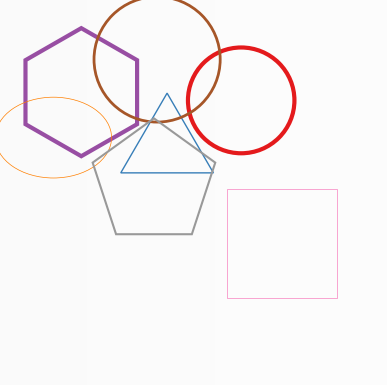[{"shape": "circle", "thickness": 3, "radius": 0.69, "center": [0.622, 0.739]}, {"shape": "triangle", "thickness": 1, "radius": 0.69, "center": [0.431, 0.62]}, {"shape": "hexagon", "thickness": 3, "radius": 0.83, "center": [0.21, 0.761]}, {"shape": "oval", "thickness": 0.5, "radius": 0.75, "center": [0.138, 0.643]}, {"shape": "circle", "thickness": 2, "radius": 0.81, "center": [0.405, 0.846]}, {"shape": "square", "thickness": 0.5, "radius": 0.71, "center": [0.728, 0.367]}, {"shape": "pentagon", "thickness": 1.5, "radius": 0.83, "center": [0.397, 0.526]}]